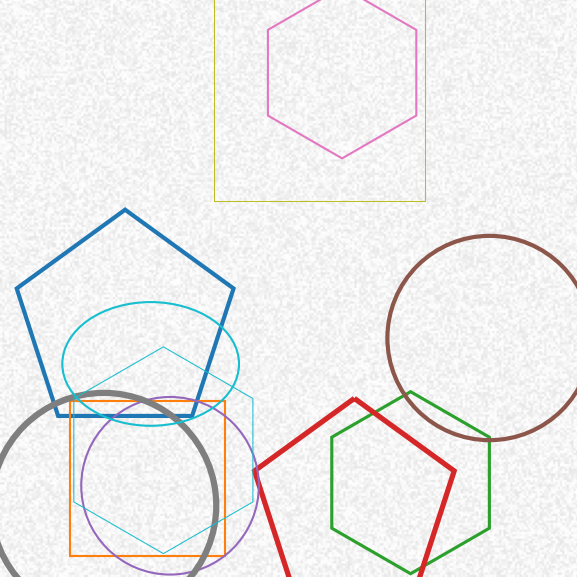[{"shape": "pentagon", "thickness": 2, "radius": 0.99, "center": [0.217, 0.439]}, {"shape": "square", "thickness": 1, "radius": 0.67, "center": [0.256, 0.171]}, {"shape": "hexagon", "thickness": 1.5, "radius": 0.79, "center": [0.711, 0.163]}, {"shape": "pentagon", "thickness": 2.5, "radius": 0.91, "center": [0.614, 0.128]}, {"shape": "circle", "thickness": 1, "radius": 0.77, "center": [0.294, 0.158]}, {"shape": "circle", "thickness": 2, "radius": 0.88, "center": [0.848, 0.414]}, {"shape": "hexagon", "thickness": 1, "radius": 0.74, "center": [0.592, 0.873]}, {"shape": "circle", "thickness": 3, "radius": 0.97, "center": [0.18, 0.124]}, {"shape": "square", "thickness": 0.5, "radius": 0.91, "center": [0.554, 0.834]}, {"shape": "oval", "thickness": 1, "radius": 0.76, "center": [0.261, 0.369]}, {"shape": "hexagon", "thickness": 0.5, "radius": 0.9, "center": [0.283, 0.219]}]